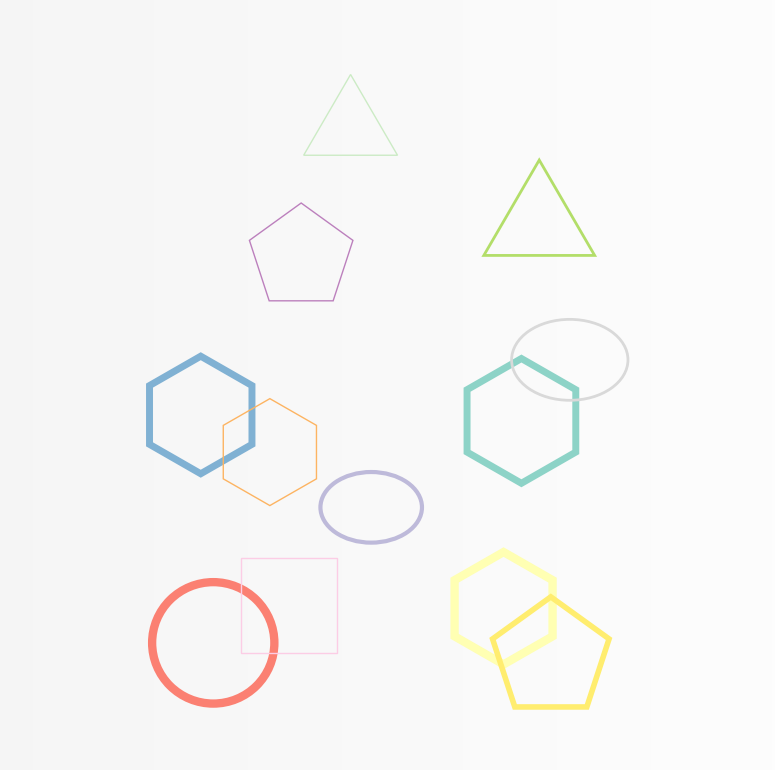[{"shape": "hexagon", "thickness": 2.5, "radius": 0.41, "center": [0.673, 0.453]}, {"shape": "hexagon", "thickness": 3, "radius": 0.36, "center": [0.65, 0.21]}, {"shape": "oval", "thickness": 1.5, "radius": 0.33, "center": [0.479, 0.341]}, {"shape": "circle", "thickness": 3, "radius": 0.39, "center": [0.275, 0.165]}, {"shape": "hexagon", "thickness": 2.5, "radius": 0.38, "center": [0.259, 0.461]}, {"shape": "hexagon", "thickness": 0.5, "radius": 0.35, "center": [0.348, 0.413]}, {"shape": "triangle", "thickness": 1, "radius": 0.41, "center": [0.696, 0.71]}, {"shape": "square", "thickness": 0.5, "radius": 0.31, "center": [0.373, 0.214]}, {"shape": "oval", "thickness": 1, "radius": 0.38, "center": [0.735, 0.533]}, {"shape": "pentagon", "thickness": 0.5, "radius": 0.35, "center": [0.389, 0.666]}, {"shape": "triangle", "thickness": 0.5, "radius": 0.35, "center": [0.452, 0.833]}, {"shape": "pentagon", "thickness": 2, "radius": 0.4, "center": [0.711, 0.146]}]